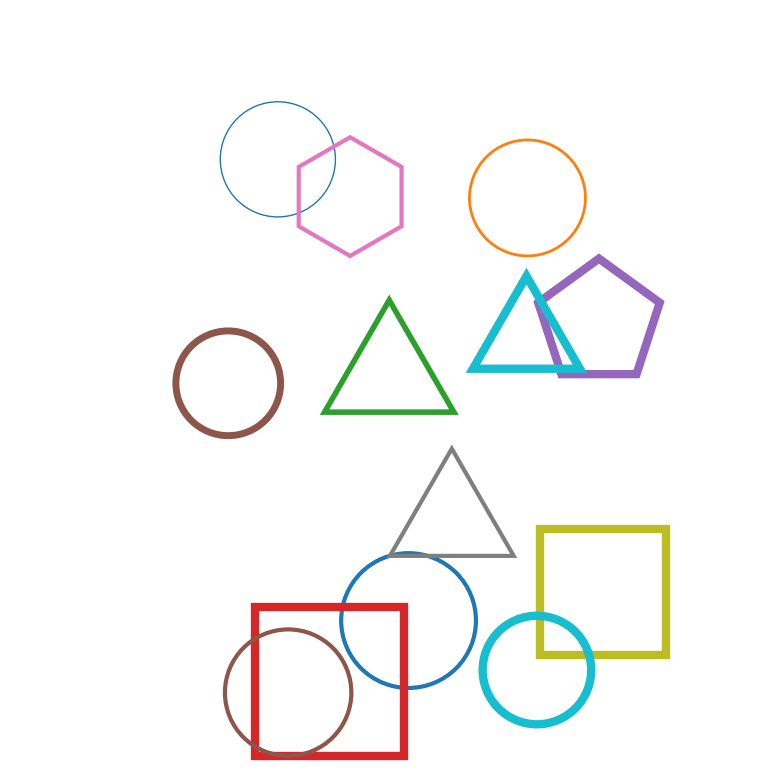[{"shape": "circle", "thickness": 1.5, "radius": 0.44, "center": [0.531, 0.194]}, {"shape": "circle", "thickness": 0.5, "radius": 0.37, "center": [0.361, 0.793]}, {"shape": "circle", "thickness": 1, "radius": 0.38, "center": [0.685, 0.743]}, {"shape": "triangle", "thickness": 2, "radius": 0.48, "center": [0.505, 0.513]}, {"shape": "square", "thickness": 3, "radius": 0.48, "center": [0.428, 0.115]}, {"shape": "pentagon", "thickness": 3, "radius": 0.41, "center": [0.778, 0.581]}, {"shape": "circle", "thickness": 2.5, "radius": 0.34, "center": [0.296, 0.502]}, {"shape": "circle", "thickness": 1.5, "radius": 0.41, "center": [0.374, 0.101]}, {"shape": "hexagon", "thickness": 1.5, "radius": 0.39, "center": [0.455, 0.745]}, {"shape": "triangle", "thickness": 1.5, "radius": 0.46, "center": [0.587, 0.324]}, {"shape": "square", "thickness": 3, "radius": 0.41, "center": [0.783, 0.231]}, {"shape": "triangle", "thickness": 3, "radius": 0.4, "center": [0.684, 0.561]}, {"shape": "circle", "thickness": 3, "radius": 0.35, "center": [0.697, 0.13]}]